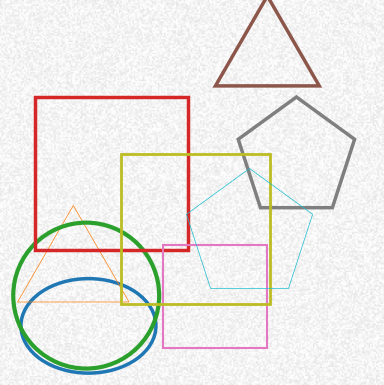[{"shape": "oval", "thickness": 2.5, "radius": 0.88, "center": [0.23, 0.154]}, {"shape": "triangle", "thickness": 0.5, "radius": 0.84, "center": [0.19, 0.299]}, {"shape": "circle", "thickness": 3, "radius": 0.95, "center": [0.224, 0.232]}, {"shape": "square", "thickness": 2.5, "radius": 0.99, "center": [0.289, 0.549]}, {"shape": "triangle", "thickness": 2.5, "radius": 0.78, "center": [0.694, 0.855]}, {"shape": "square", "thickness": 1.5, "radius": 0.67, "center": [0.558, 0.229]}, {"shape": "pentagon", "thickness": 2.5, "radius": 0.79, "center": [0.77, 0.589]}, {"shape": "square", "thickness": 2, "radius": 0.97, "center": [0.508, 0.406]}, {"shape": "pentagon", "thickness": 0.5, "radius": 0.86, "center": [0.648, 0.39]}]